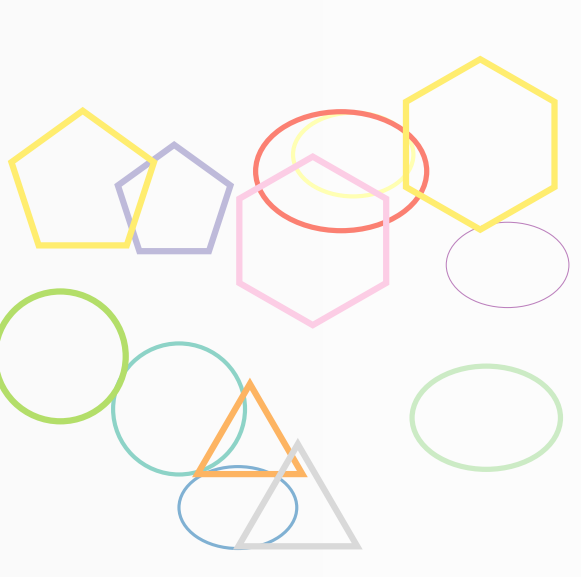[{"shape": "circle", "thickness": 2, "radius": 0.57, "center": [0.308, 0.291]}, {"shape": "oval", "thickness": 2, "radius": 0.52, "center": [0.608, 0.732]}, {"shape": "pentagon", "thickness": 3, "radius": 0.51, "center": [0.3, 0.647]}, {"shape": "oval", "thickness": 2.5, "radius": 0.74, "center": [0.587, 0.703]}, {"shape": "oval", "thickness": 1.5, "radius": 0.51, "center": [0.409, 0.12]}, {"shape": "triangle", "thickness": 3, "radius": 0.52, "center": [0.43, 0.23]}, {"shape": "circle", "thickness": 3, "radius": 0.56, "center": [0.104, 0.382]}, {"shape": "hexagon", "thickness": 3, "radius": 0.73, "center": [0.538, 0.582]}, {"shape": "triangle", "thickness": 3, "radius": 0.59, "center": [0.512, 0.112]}, {"shape": "oval", "thickness": 0.5, "radius": 0.53, "center": [0.873, 0.54]}, {"shape": "oval", "thickness": 2.5, "radius": 0.64, "center": [0.837, 0.276]}, {"shape": "hexagon", "thickness": 3, "radius": 0.74, "center": [0.826, 0.749]}, {"shape": "pentagon", "thickness": 3, "radius": 0.64, "center": [0.142, 0.678]}]